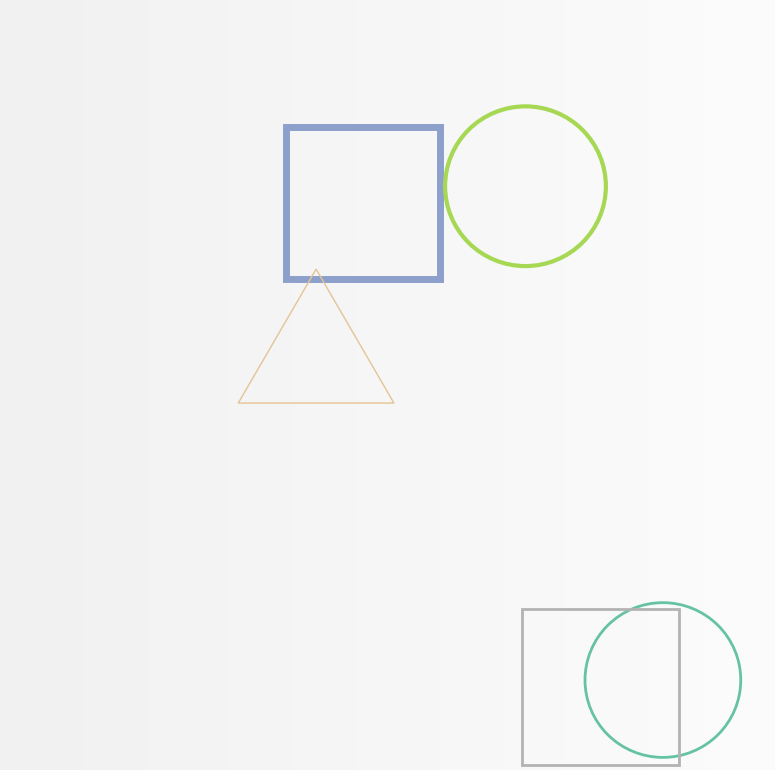[{"shape": "circle", "thickness": 1, "radius": 0.5, "center": [0.855, 0.117]}, {"shape": "square", "thickness": 2.5, "radius": 0.5, "center": [0.468, 0.736]}, {"shape": "circle", "thickness": 1.5, "radius": 0.52, "center": [0.678, 0.758]}, {"shape": "triangle", "thickness": 0.5, "radius": 0.58, "center": [0.408, 0.535]}, {"shape": "square", "thickness": 1, "radius": 0.51, "center": [0.775, 0.108]}]